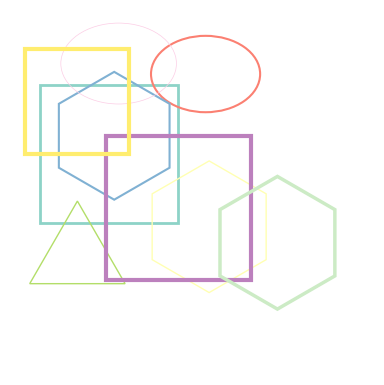[{"shape": "square", "thickness": 2, "radius": 0.9, "center": [0.282, 0.6]}, {"shape": "hexagon", "thickness": 1, "radius": 0.85, "center": [0.543, 0.411]}, {"shape": "oval", "thickness": 1.5, "radius": 0.71, "center": [0.534, 0.808]}, {"shape": "hexagon", "thickness": 1.5, "radius": 0.83, "center": [0.297, 0.647]}, {"shape": "triangle", "thickness": 1, "radius": 0.71, "center": [0.201, 0.335]}, {"shape": "oval", "thickness": 0.5, "radius": 0.75, "center": [0.308, 0.835]}, {"shape": "square", "thickness": 3, "radius": 0.94, "center": [0.464, 0.46]}, {"shape": "hexagon", "thickness": 2.5, "radius": 0.86, "center": [0.721, 0.369]}, {"shape": "square", "thickness": 3, "radius": 0.68, "center": [0.2, 0.736]}]